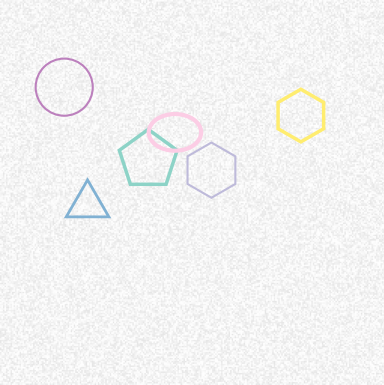[{"shape": "pentagon", "thickness": 2.5, "radius": 0.39, "center": [0.385, 0.585]}, {"shape": "hexagon", "thickness": 1.5, "radius": 0.36, "center": [0.549, 0.558]}, {"shape": "triangle", "thickness": 2, "radius": 0.32, "center": [0.227, 0.469]}, {"shape": "oval", "thickness": 3, "radius": 0.34, "center": [0.454, 0.656]}, {"shape": "circle", "thickness": 1.5, "radius": 0.37, "center": [0.167, 0.774]}, {"shape": "hexagon", "thickness": 2.5, "radius": 0.34, "center": [0.781, 0.7]}]